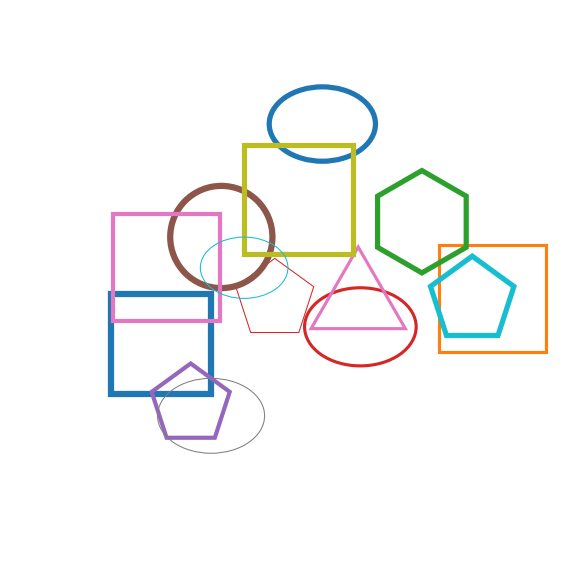[{"shape": "oval", "thickness": 2.5, "radius": 0.46, "center": [0.558, 0.784]}, {"shape": "square", "thickness": 3, "radius": 0.43, "center": [0.278, 0.404]}, {"shape": "square", "thickness": 1.5, "radius": 0.46, "center": [0.853, 0.483]}, {"shape": "hexagon", "thickness": 2.5, "radius": 0.44, "center": [0.731, 0.615]}, {"shape": "pentagon", "thickness": 0.5, "radius": 0.35, "center": [0.476, 0.481]}, {"shape": "oval", "thickness": 1.5, "radius": 0.48, "center": [0.624, 0.433]}, {"shape": "pentagon", "thickness": 2, "radius": 0.36, "center": [0.33, 0.299]}, {"shape": "circle", "thickness": 3, "radius": 0.44, "center": [0.383, 0.589]}, {"shape": "square", "thickness": 2, "radius": 0.46, "center": [0.288, 0.536]}, {"shape": "triangle", "thickness": 1.5, "radius": 0.47, "center": [0.62, 0.477]}, {"shape": "oval", "thickness": 0.5, "radius": 0.46, "center": [0.365, 0.279]}, {"shape": "square", "thickness": 2.5, "radius": 0.47, "center": [0.517, 0.653]}, {"shape": "pentagon", "thickness": 2.5, "radius": 0.38, "center": [0.818, 0.48]}, {"shape": "oval", "thickness": 0.5, "radius": 0.38, "center": [0.423, 0.536]}]